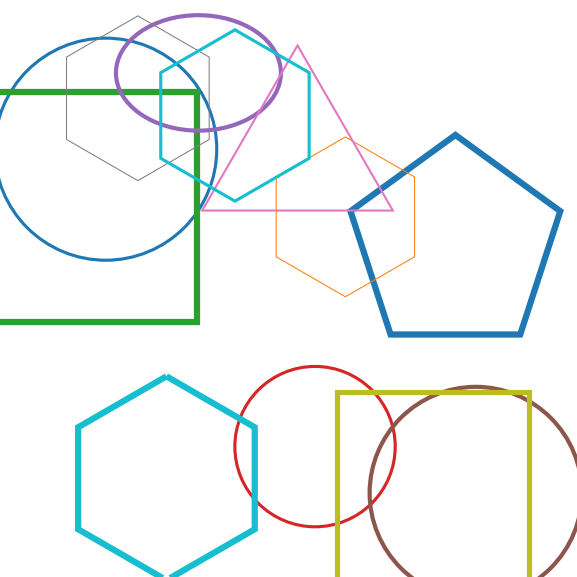[{"shape": "pentagon", "thickness": 3, "radius": 0.95, "center": [0.789, 0.574]}, {"shape": "circle", "thickness": 1.5, "radius": 0.96, "center": [0.183, 0.741]}, {"shape": "hexagon", "thickness": 0.5, "radius": 0.69, "center": [0.598, 0.624]}, {"shape": "square", "thickness": 3, "radius": 1.0, "center": [0.142, 0.64]}, {"shape": "circle", "thickness": 1.5, "radius": 0.69, "center": [0.546, 0.226]}, {"shape": "oval", "thickness": 2, "radius": 0.71, "center": [0.344, 0.873]}, {"shape": "circle", "thickness": 2, "radius": 0.92, "center": [0.824, 0.146]}, {"shape": "triangle", "thickness": 1, "radius": 0.95, "center": [0.515, 0.73]}, {"shape": "hexagon", "thickness": 0.5, "radius": 0.71, "center": [0.239, 0.829]}, {"shape": "square", "thickness": 2.5, "radius": 0.83, "center": [0.75, 0.155]}, {"shape": "hexagon", "thickness": 3, "radius": 0.88, "center": [0.288, 0.171]}, {"shape": "hexagon", "thickness": 1.5, "radius": 0.74, "center": [0.407, 0.799]}]